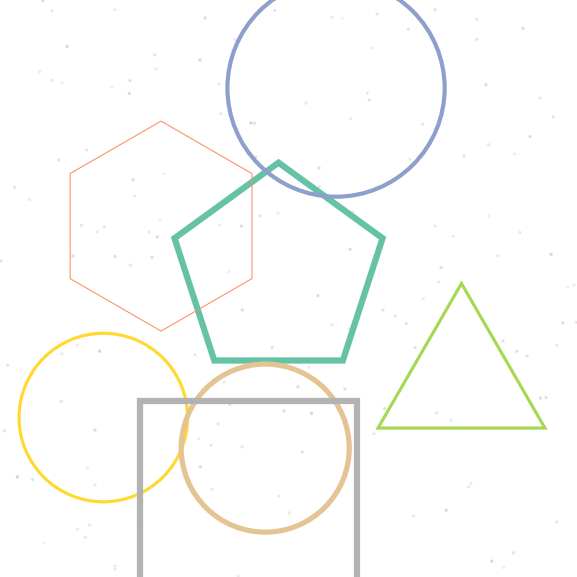[{"shape": "pentagon", "thickness": 3, "radius": 0.95, "center": [0.482, 0.528]}, {"shape": "hexagon", "thickness": 0.5, "radius": 0.91, "center": [0.279, 0.608]}, {"shape": "circle", "thickness": 2, "radius": 0.94, "center": [0.582, 0.847]}, {"shape": "triangle", "thickness": 1.5, "radius": 0.83, "center": [0.799, 0.341]}, {"shape": "circle", "thickness": 1.5, "radius": 0.73, "center": [0.179, 0.276]}, {"shape": "circle", "thickness": 2.5, "radius": 0.73, "center": [0.459, 0.223]}, {"shape": "square", "thickness": 3, "radius": 0.94, "center": [0.431, 0.117]}]